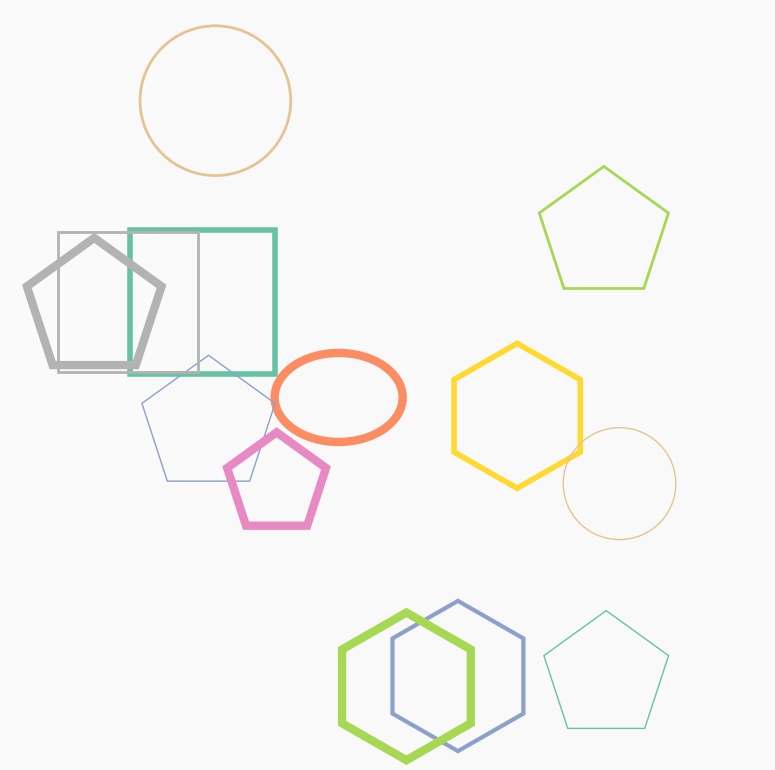[{"shape": "square", "thickness": 2, "radius": 0.47, "center": [0.261, 0.608]}, {"shape": "pentagon", "thickness": 0.5, "radius": 0.42, "center": [0.782, 0.122]}, {"shape": "oval", "thickness": 3, "radius": 0.41, "center": [0.437, 0.484]}, {"shape": "hexagon", "thickness": 1.5, "radius": 0.49, "center": [0.591, 0.122]}, {"shape": "pentagon", "thickness": 0.5, "radius": 0.45, "center": [0.269, 0.448]}, {"shape": "pentagon", "thickness": 3, "radius": 0.34, "center": [0.357, 0.371]}, {"shape": "hexagon", "thickness": 3, "radius": 0.48, "center": [0.524, 0.109]}, {"shape": "pentagon", "thickness": 1, "radius": 0.44, "center": [0.779, 0.696]}, {"shape": "hexagon", "thickness": 2, "radius": 0.47, "center": [0.667, 0.46]}, {"shape": "circle", "thickness": 1, "radius": 0.49, "center": [0.278, 0.869]}, {"shape": "circle", "thickness": 0.5, "radius": 0.36, "center": [0.799, 0.372]}, {"shape": "square", "thickness": 1, "radius": 0.45, "center": [0.165, 0.608]}, {"shape": "pentagon", "thickness": 3, "radius": 0.46, "center": [0.122, 0.6]}]